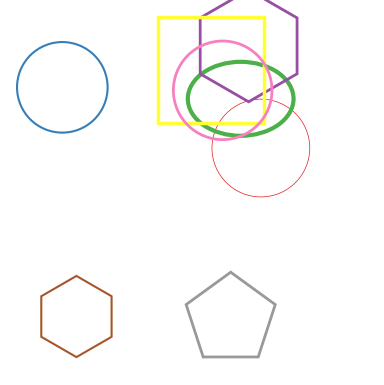[{"shape": "circle", "thickness": 0.5, "radius": 0.64, "center": [0.678, 0.615]}, {"shape": "circle", "thickness": 1.5, "radius": 0.59, "center": [0.162, 0.773]}, {"shape": "oval", "thickness": 3, "radius": 0.69, "center": [0.625, 0.743]}, {"shape": "hexagon", "thickness": 2, "radius": 0.73, "center": [0.646, 0.881]}, {"shape": "square", "thickness": 2.5, "radius": 0.69, "center": [0.548, 0.819]}, {"shape": "hexagon", "thickness": 1.5, "radius": 0.53, "center": [0.199, 0.178]}, {"shape": "circle", "thickness": 2, "radius": 0.64, "center": [0.578, 0.765]}, {"shape": "pentagon", "thickness": 2, "radius": 0.61, "center": [0.599, 0.171]}]